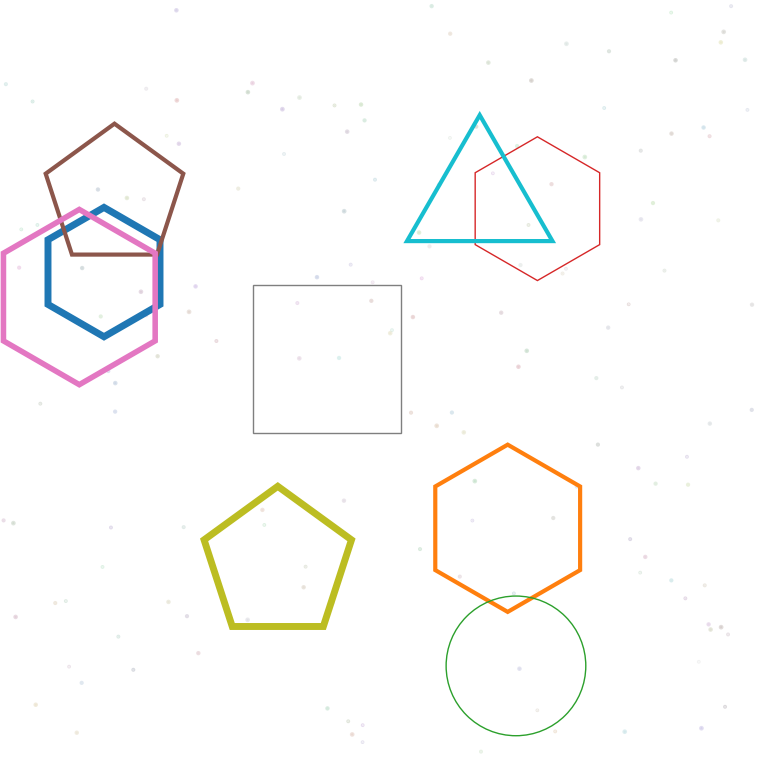[{"shape": "hexagon", "thickness": 2.5, "radius": 0.42, "center": [0.135, 0.647]}, {"shape": "hexagon", "thickness": 1.5, "radius": 0.54, "center": [0.659, 0.314]}, {"shape": "circle", "thickness": 0.5, "radius": 0.45, "center": [0.67, 0.135]}, {"shape": "hexagon", "thickness": 0.5, "radius": 0.47, "center": [0.698, 0.729]}, {"shape": "pentagon", "thickness": 1.5, "radius": 0.47, "center": [0.149, 0.745]}, {"shape": "hexagon", "thickness": 2, "radius": 0.57, "center": [0.103, 0.614]}, {"shape": "square", "thickness": 0.5, "radius": 0.48, "center": [0.425, 0.533]}, {"shape": "pentagon", "thickness": 2.5, "radius": 0.5, "center": [0.361, 0.268]}, {"shape": "triangle", "thickness": 1.5, "radius": 0.55, "center": [0.623, 0.741]}]